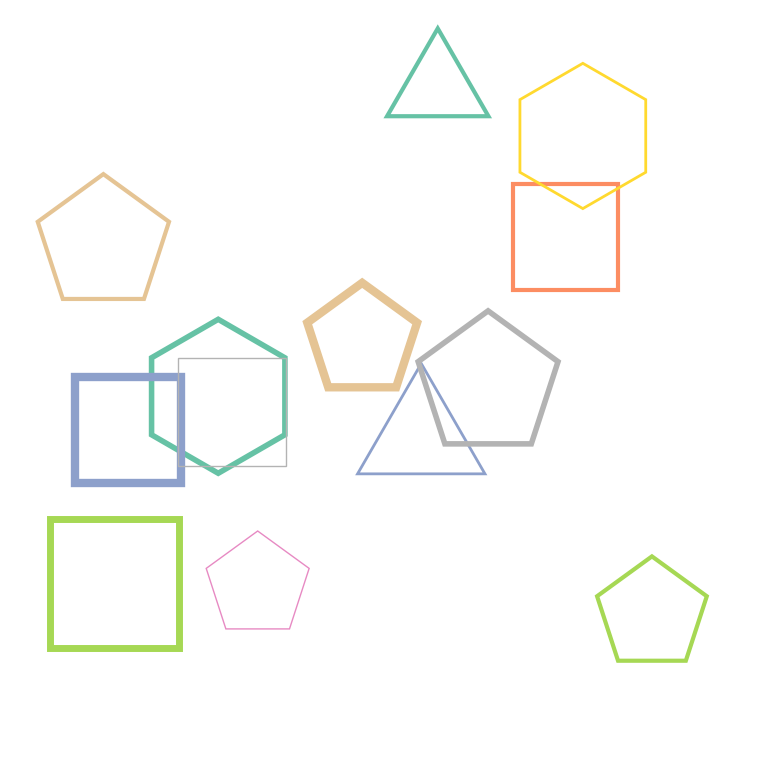[{"shape": "hexagon", "thickness": 2, "radius": 0.5, "center": [0.283, 0.485]}, {"shape": "triangle", "thickness": 1.5, "radius": 0.38, "center": [0.569, 0.887]}, {"shape": "square", "thickness": 1.5, "radius": 0.34, "center": [0.735, 0.692]}, {"shape": "triangle", "thickness": 1, "radius": 0.48, "center": [0.547, 0.432]}, {"shape": "square", "thickness": 3, "radius": 0.35, "center": [0.166, 0.441]}, {"shape": "pentagon", "thickness": 0.5, "radius": 0.35, "center": [0.335, 0.24]}, {"shape": "pentagon", "thickness": 1.5, "radius": 0.37, "center": [0.847, 0.203]}, {"shape": "square", "thickness": 2.5, "radius": 0.42, "center": [0.149, 0.242]}, {"shape": "hexagon", "thickness": 1, "radius": 0.47, "center": [0.757, 0.823]}, {"shape": "pentagon", "thickness": 3, "radius": 0.38, "center": [0.47, 0.558]}, {"shape": "pentagon", "thickness": 1.5, "radius": 0.45, "center": [0.134, 0.684]}, {"shape": "square", "thickness": 0.5, "radius": 0.35, "center": [0.301, 0.465]}, {"shape": "pentagon", "thickness": 2, "radius": 0.48, "center": [0.634, 0.501]}]